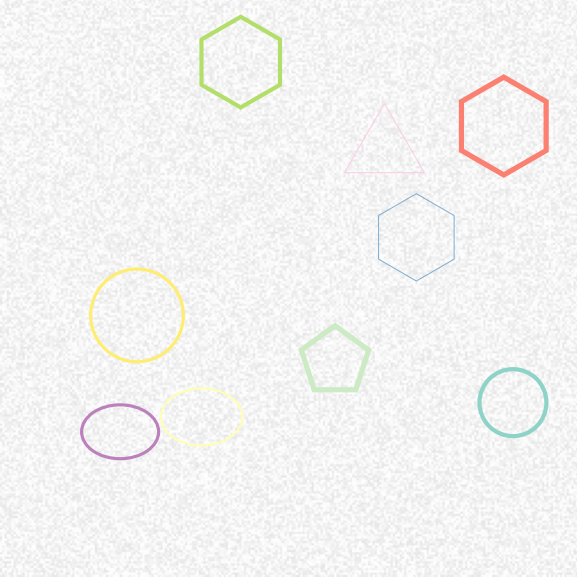[{"shape": "circle", "thickness": 2, "radius": 0.29, "center": [0.888, 0.302]}, {"shape": "oval", "thickness": 1, "radius": 0.35, "center": [0.349, 0.277]}, {"shape": "hexagon", "thickness": 2.5, "radius": 0.42, "center": [0.872, 0.781]}, {"shape": "hexagon", "thickness": 0.5, "radius": 0.38, "center": [0.721, 0.588]}, {"shape": "hexagon", "thickness": 2, "radius": 0.39, "center": [0.417, 0.892]}, {"shape": "triangle", "thickness": 0.5, "radius": 0.4, "center": [0.666, 0.74]}, {"shape": "oval", "thickness": 1.5, "radius": 0.33, "center": [0.208, 0.251]}, {"shape": "pentagon", "thickness": 2.5, "radius": 0.31, "center": [0.58, 0.374]}, {"shape": "circle", "thickness": 1.5, "radius": 0.4, "center": [0.237, 0.453]}]